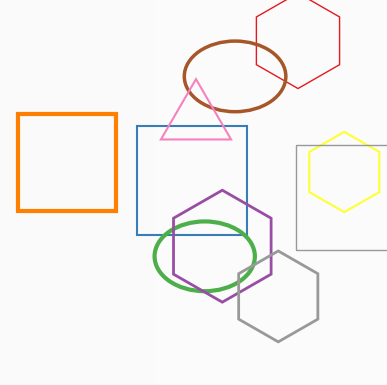[{"shape": "hexagon", "thickness": 1, "radius": 0.62, "center": [0.769, 0.894]}, {"shape": "square", "thickness": 1.5, "radius": 0.71, "center": [0.495, 0.531]}, {"shape": "oval", "thickness": 3, "radius": 0.65, "center": [0.528, 0.334]}, {"shape": "hexagon", "thickness": 2, "radius": 0.73, "center": [0.574, 0.361]}, {"shape": "square", "thickness": 3, "radius": 0.63, "center": [0.172, 0.578]}, {"shape": "hexagon", "thickness": 1.5, "radius": 0.52, "center": [0.888, 0.553]}, {"shape": "oval", "thickness": 2.5, "radius": 0.66, "center": [0.607, 0.802]}, {"shape": "triangle", "thickness": 1.5, "radius": 0.52, "center": [0.506, 0.69]}, {"shape": "square", "thickness": 1, "radius": 0.68, "center": [0.899, 0.488]}, {"shape": "hexagon", "thickness": 2, "radius": 0.59, "center": [0.718, 0.23]}]